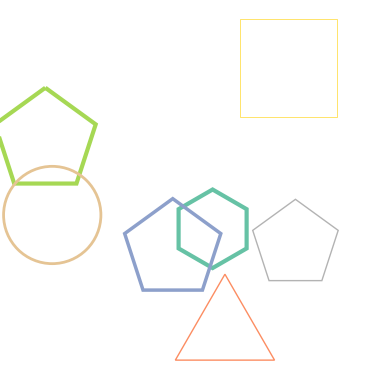[{"shape": "hexagon", "thickness": 3, "radius": 0.51, "center": [0.552, 0.406]}, {"shape": "triangle", "thickness": 1, "radius": 0.74, "center": [0.584, 0.139]}, {"shape": "pentagon", "thickness": 2.5, "radius": 0.66, "center": [0.449, 0.353]}, {"shape": "pentagon", "thickness": 3, "radius": 0.69, "center": [0.118, 0.635]}, {"shape": "square", "thickness": 0.5, "radius": 0.63, "center": [0.749, 0.823]}, {"shape": "circle", "thickness": 2, "radius": 0.63, "center": [0.136, 0.442]}, {"shape": "pentagon", "thickness": 1, "radius": 0.58, "center": [0.767, 0.366]}]